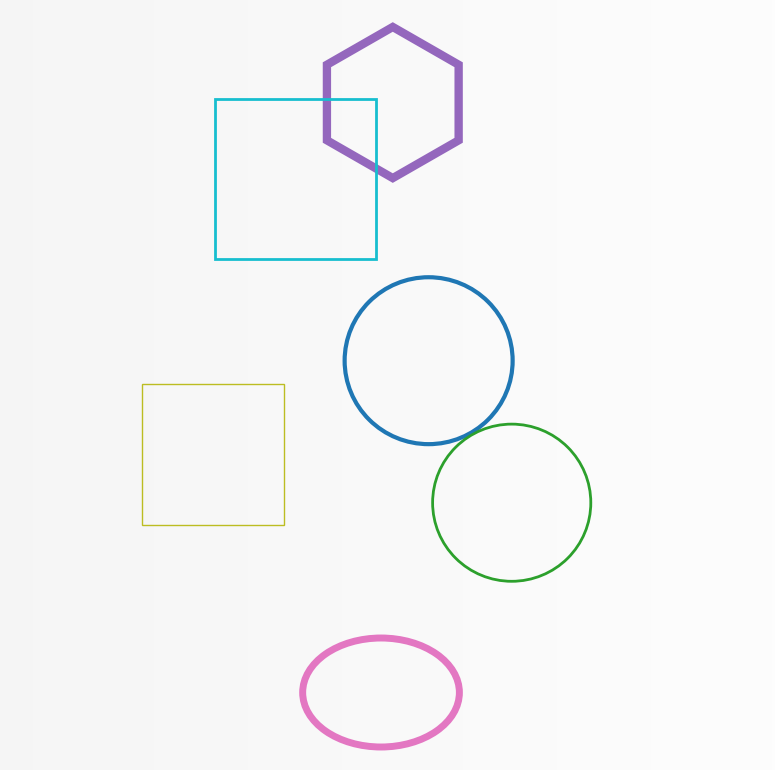[{"shape": "circle", "thickness": 1.5, "radius": 0.54, "center": [0.553, 0.532]}, {"shape": "circle", "thickness": 1, "radius": 0.51, "center": [0.66, 0.347]}, {"shape": "hexagon", "thickness": 3, "radius": 0.49, "center": [0.507, 0.867]}, {"shape": "oval", "thickness": 2.5, "radius": 0.51, "center": [0.492, 0.101]}, {"shape": "square", "thickness": 0.5, "radius": 0.46, "center": [0.275, 0.409]}, {"shape": "square", "thickness": 1, "radius": 0.52, "center": [0.381, 0.768]}]